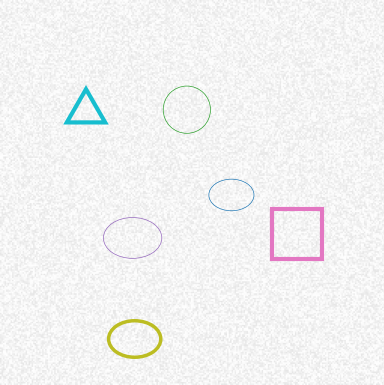[{"shape": "oval", "thickness": 0.5, "radius": 0.29, "center": [0.601, 0.494]}, {"shape": "circle", "thickness": 0.5, "radius": 0.31, "center": [0.485, 0.715]}, {"shape": "oval", "thickness": 0.5, "radius": 0.38, "center": [0.344, 0.382]}, {"shape": "square", "thickness": 3, "radius": 0.33, "center": [0.77, 0.392]}, {"shape": "oval", "thickness": 2.5, "radius": 0.34, "center": [0.35, 0.119]}, {"shape": "triangle", "thickness": 3, "radius": 0.29, "center": [0.223, 0.711]}]